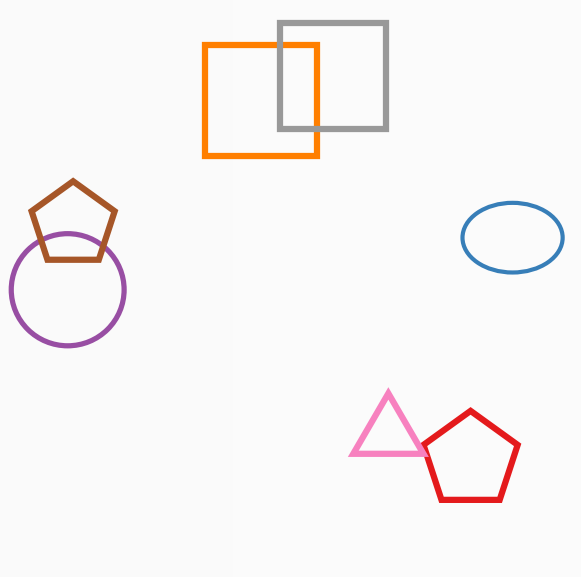[{"shape": "pentagon", "thickness": 3, "radius": 0.43, "center": [0.81, 0.202]}, {"shape": "oval", "thickness": 2, "radius": 0.43, "center": [0.882, 0.588]}, {"shape": "circle", "thickness": 2.5, "radius": 0.49, "center": [0.116, 0.497]}, {"shape": "square", "thickness": 3, "radius": 0.48, "center": [0.449, 0.825]}, {"shape": "pentagon", "thickness": 3, "radius": 0.38, "center": [0.126, 0.61]}, {"shape": "triangle", "thickness": 3, "radius": 0.35, "center": [0.668, 0.248]}, {"shape": "square", "thickness": 3, "radius": 0.46, "center": [0.574, 0.868]}]